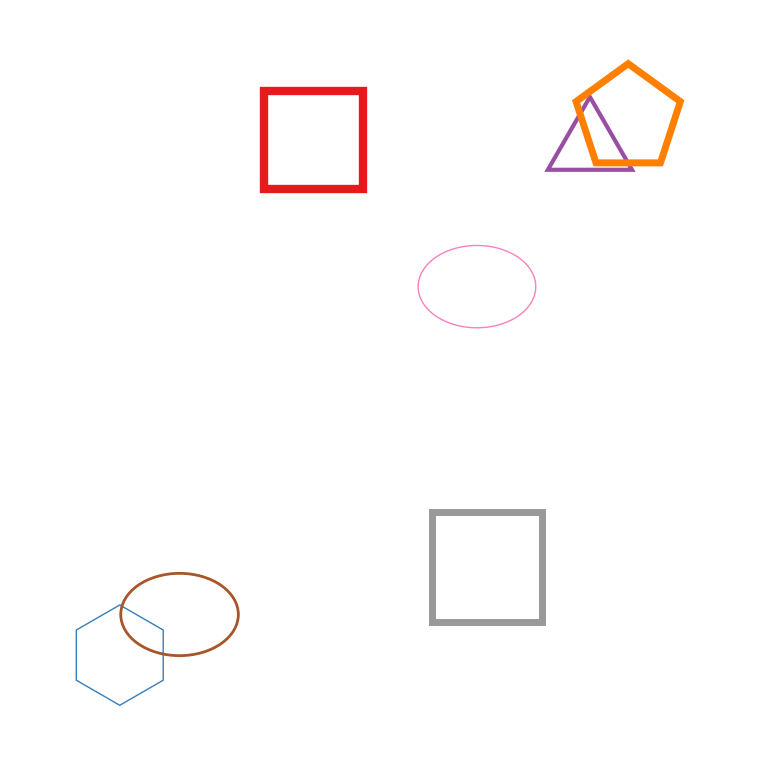[{"shape": "square", "thickness": 3, "radius": 0.32, "center": [0.407, 0.818]}, {"shape": "hexagon", "thickness": 0.5, "radius": 0.33, "center": [0.156, 0.149]}, {"shape": "triangle", "thickness": 1.5, "radius": 0.32, "center": [0.766, 0.811]}, {"shape": "pentagon", "thickness": 2.5, "radius": 0.36, "center": [0.816, 0.846]}, {"shape": "oval", "thickness": 1, "radius": 0.38, "center": [0.233, 0.202]}, {"shape": "oval", "thickness": 0.5, "radius": 0.38, "center": [0.619, 0.628]}, {"shape": "square", "thickness": 2.5, "radius": 0.36, "center": [0.632, 0.264]}]